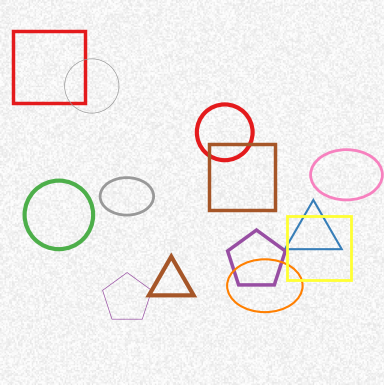[{"shape": "square", "thickness": 2.5, "radius": 0.47, "center": [0.127, 0.825]}, {"shape": "circle", "thickness": 3, "radius": 0.36, "center": [0.584, 0.656]}, {"shape": "triangle", "thickness": 1.5, "radius": 0.43, "center": [0.814, 0.395]}, {"shape": "circle", "thickness": 3, "radius": 0.45, "center": [0.153, 0.442]}, {"shape": "pentagon", "thickness": 0.5, "radius": 0.33, "center": [0.33, 0.225]}, {"shape": "pentagon", "thickness": 2.5, "radius": 0.39, "center": [0.666, 0.324]}, {"shape": "oval", "thickness": 1.5, "radius": 0.49, "center": [0.688, 0.258]}, {"shape": "square", "thickness": 2, "radius": 0.42, "center": [0.829, 0.356]}, {"shape": "square", "thickness": 2.5, "radius": 0.43, "center": [0.629, 0.54]}, {"shape": "triangle", "thickness": 3, "radius": 0.34, "center": [0.445, 0.266]}, {"shape": "oval", "thickness": 2, "radius": 0.47, "center": [0.9, 0.546]}, {"shape": "oval", "thickness": 2, "radius": 0.35, "center": [0.329, 0.49]}, {"shape": "circle", "thickness": 0.5, "radius": 0.35, "center": [0.238, 0.777]}]